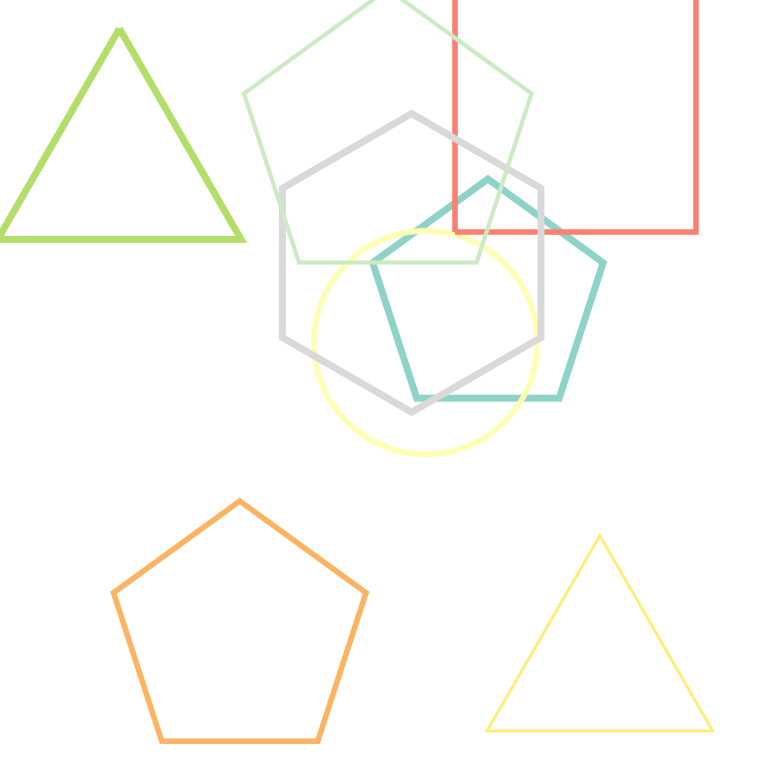[{"shape": "pentagon", "thickness": 2.5, "radius": 0.79, "center": [0.634, 0.61]}, {"shape": "circle", "thickness": 2, "radius": 0.73, "center": [0.553, 0.555]}, {"shape": "square", "thickness": 2, "radius": 0.78, "center": [0.748, 0.855]}, {"shape": "pentagon", "thickness": 2, "radius": 0.86, "center": [0.311, 0.177]}, {"shape": "triangle", "thickness": 2.5, "radius": 0.91, "center": [0.155, 0.78]}, {"shape": "hexagon", "thickness": 2.5, "radius": 0.97, "center": [0.535, 0.659]}, {"shape": "pentagon", "thickness": 1.5, "radius": 0.98, "center": [0.504, 0.818]}, {"shape": "triangle", "thickness": 1, "radius": 0.85, "center": [0.779, 0.135]}]